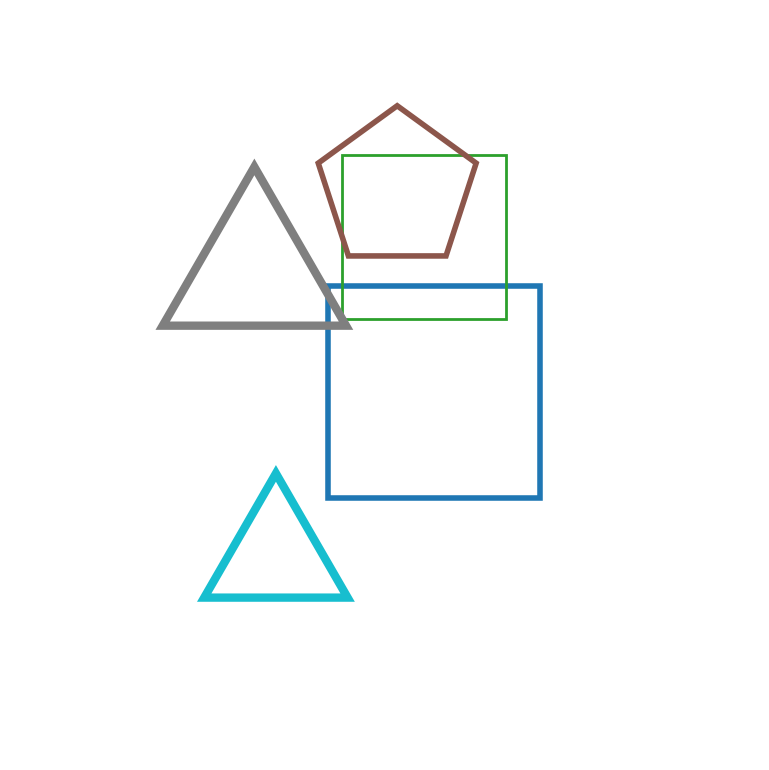[{"shape": "square", "thickness": 2, "radius": 0.69, "center": [0.564, 0.491]}, {"shape": "square", "thickness": 1, "radius": 0.53, "center": [0.551, 0.692]}, {"shape": "pentagon", "thickness": 2, "radius": 0.54, "center": [0.516, 0.755]}, {"shape": "triangle", "thickness": 3, "radius": 0.69, "center": [0.33, 0.646]}, {"shape": "triangle", "thickness": 3, "radius": 0.54, "center": [0.358, 0.278]}]